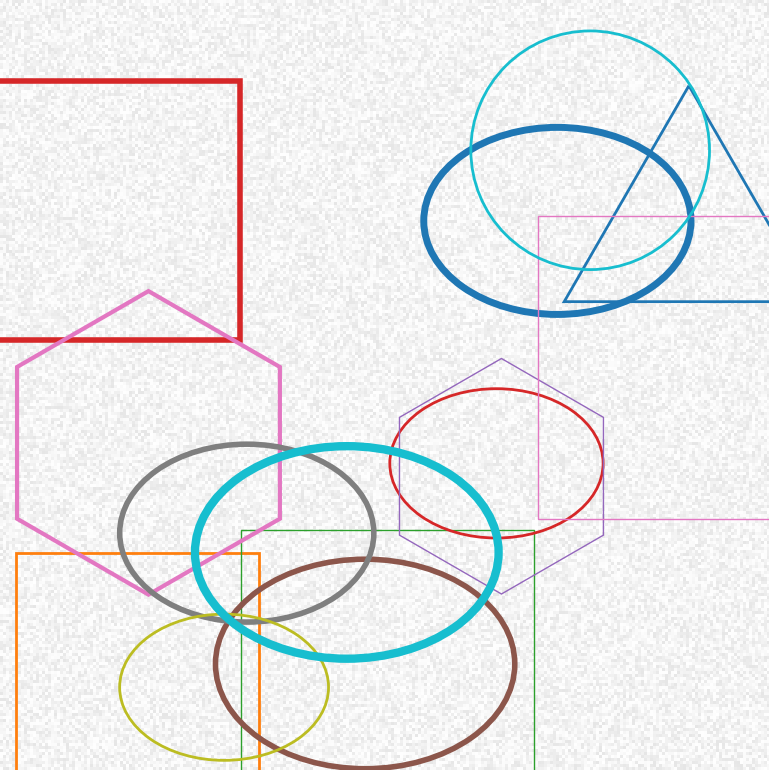[{"shape": "triangle", "thickness": 1, "radius": 0.94, "center": [0.895, 0.702]}, {"shape": "oval", "thickness": 2.5, "radius": 0.87, "center": [0.724, 0.713]}, {"shape": "square", "thickness": 1, "radius": 0.79, "center": [0.179, 0.124]}, {"shape": "square", "thickness": 0.5, "radius": 0.95, "center": [0.503, 0.121]}, {"shape": "square", "thickness": 2, "radius": 0.84, "center": [0.143, 0.727]}, {"shape": "oval", "thickness": 1, "radius": 0.69, "center": [0.645, 0.398]}, {"shape": "hexagon", "thickness": 0.5, "radius": 0.76, "center": [0.651, 0.381]}, {"shape": "oval", "thickness": 2, "radius": 0.97, "center": [0.474, 0.138]}, {"shape": "square", "thickness": 0.5, "radius": 0.98, "center": [0.895, 0.523]}, {"shape": "hexagon", "thickness": 1.5, "radius": 0.99, "center": [0.193, 0.425]}, {"shape": "oval", "thickness": 2, "radius": 0.83, "center": [0.32, 0.308]}, {"shape": "oval", "thickness": 1, "radius": 0.68, "center": [0.291, 0.107]}, {"shape": "circle", "thickness": 1, "radius": 0.77, "center": [0.766, 0.805]}, {"shape": "oval", "thickness": 3, "radius": 0.99, "center": [0.45, 0.283]}]